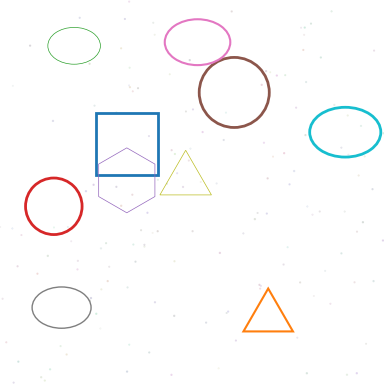[{"shape": "square", "thickness": 2, "radius": 0.4, "center": [0.33, 0.626]}, {"shape": "triangle", "thickness": 1.5, "radius": 0.37, "center": [0.697, 0.176]}, {"shape": "oval", "thickness": 0.5, "radius": 0.34, "center": [0.193, 0.881]}, {"shape": "circle", "thickness": 2, "radius": 0.37, "center": [0.14, 0.464]}, {"shape": "hexagon", "thickness": 0.5, "radius": 0.42, "center": [0.329, 0.532]}, {"shape": "circle", "thickness": 2, "radius": 0.46, "center": [0.608, 0.76]}, {"shape": "oval", "thickness": 1.5, "radius": 0.43, "center": [0.513, 0.89]}, {"shape": "oval", "thickness": 1, "radius": 0.38, "center": [0.16, 0.201]}, {"shape": "triangle", "thickness": 0.5, "radius": 0.39, "center": [0.482, 0.532]}, {"shape": "oval", "thickness": 2, "radius": 0.46, "center": [0.897, 0.657]}]